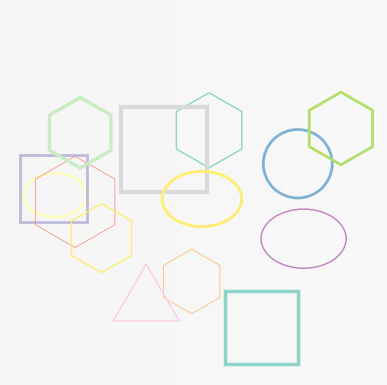[{"shape": "hexagon", "thickness": 1, "radius": 0.49, "center": [0.539, 0.662]}, {"shape": "square", "thickness": 2.5, "radius": 0.47, "center": [0.675, 0.15]}, {"shape": "oval", "thickness": 1.5, "radius": 0.41, "center": [0.142, 0.493]}, {"shape": "square", "thickness": 2, "radius": 0.43, "center": [0.138, 0.51]}, {"shape": "hexagon", "thickness": 0.5, "radius": 0.59, "center": [0.194, 0.476]}, {"shape": "circle", "thickness": 2, "radius": 0.44, "center": [0.768, 0.575]}, {"shape": "hexagon", "thickness": 0.5, "radius": 0.42, "center": [0.495, 0.269]}, {"shape": "hexagon", "thickness": 2, "radius": 0.47, "center": [0.88, 0.666]}, {"shape": "triangle", "thickness": 1, "radius": 0.49, "center": [0.377, 0.216]}, {"shape": "square", "thickness": 3, "radius": 0.55, "center": [0.424, 0.611]}, {"shape": "oval", "thickness": 1, "radius": 0.55, "center": [0.784, 0.38]}, {"shape": "hexagon", "thickness": 2.5, "radius": 0.46, "center": [0.207, 0.655]}, {"shape": "oval", "thickness": 2, "radius": 0.51, "center": [0.521, 0.483]}, {"shape": "hexagon", "thickness": 1, "radius": 0.45, "center": [0.262, 0.381]}]